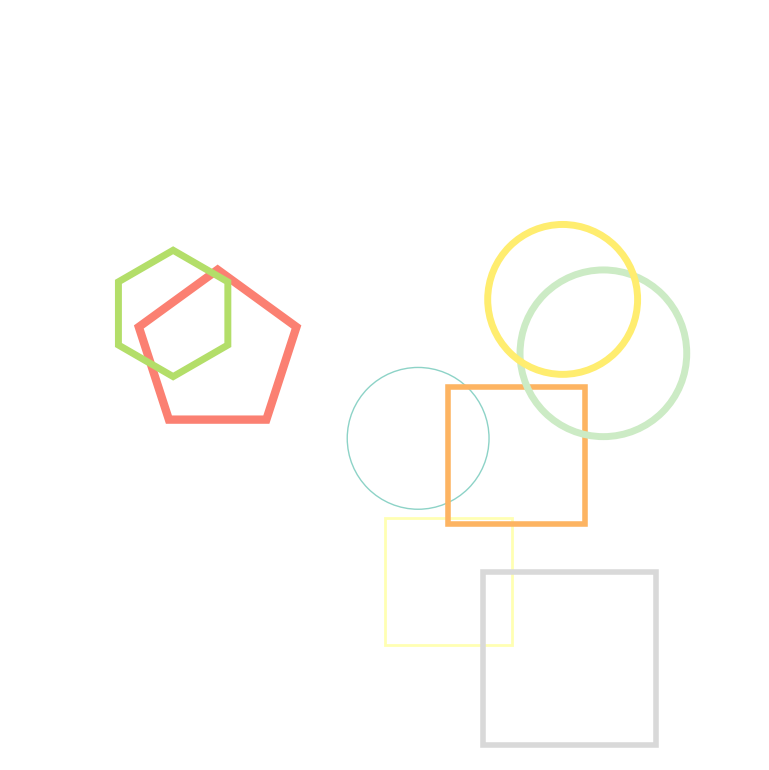[{"shape": "circle", "thickness": 0.5, "radius": 0.46, "center": [0.543, 0.431]}, {"shape": "square", "thickness": 1, "radius": 0.41, "center": [0.582, 0.244]}, {"shape": "pentagon", "thickness": 3, "radius": 0.54, "center": [0.283, 0.542]}, {"shape": "square", "thickness": 2, "radius": 0.45, "center": [0.67, 0.408]}, {"shape": "hexagon", "thickness": 2.5, "radius": 0.41, "center": [0.225, 0.593]}, {"shape": "square", "thickness": 2, "radius": 0.56, "center": [0.74, 0.145]}, {"shape": "circle", "thickness": 2.5, "radius": 0.54, "center": [0.784, 0.541]}, {"shape": "circle", "thickness": 2.5, "radius": 0.49, "center": [0.731, 0.611]}]